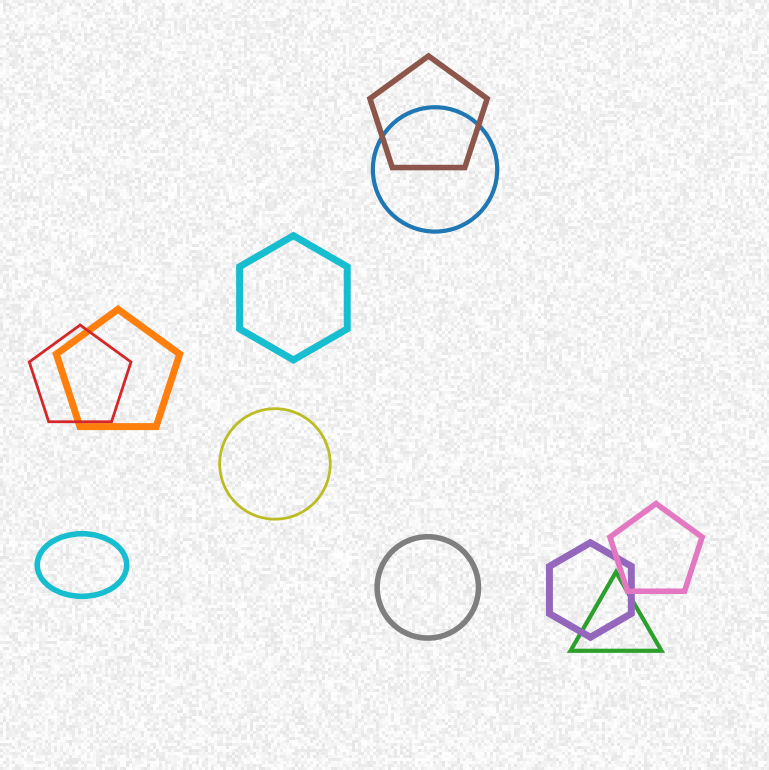[{"shape": "circle", "thickness": 1.5, "radius": 0.4, "center": [0.565, 0.78]}, {"shape": "pentagon", "thickness": 2.5, "radius": 0.42, "center": [0.153, 0.514]}, {"shape": "triangle", "thickness": 1.5, "radius": 0.34, "center": [0.8, 0.189]}, {"shape": "pentagon", "thickness": 1, "radius": 0.35, "center": [0.104, 0.508]}, {"shape": "hexagon", "thickness": 2.5, "radius": 0.31, "center": [0.767, 0.234]}, {"shape": "pentagon", "thickness": 2, "radius": 0.4, "center": [0.557, 0.847]}, {"shape": "pentagon", "thickness": 2, "radius": 0.31, "center": [0.852, 0.283]}, {"shape": "circle", "thickness": 2, "radius": 0.33, "center": [0.556, 0.237]}, {"shape": "circle", "thickness": 1, "radius": 0.36, "center": [0.357, 0.397]}, {"shape": "oval", "thickness": 2, "radius": 0.29, "center": [0.106, 0.266]}, {"shape": "hexagon", "thickness": 2.5, "radius": 0.4, "center": [0.381, 0.613]}]